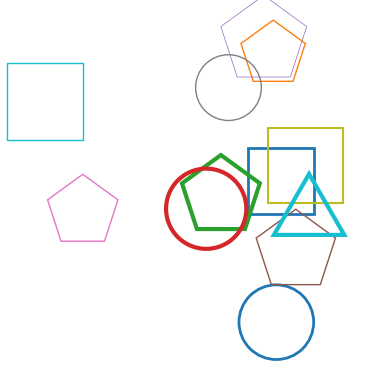[{"shape": "circle", "thickness": 2, "radius": 0.48, "center": [0.718, 0.163]}, {"shape": "square", "thickness": 2, "radius": 0.43, "center": [0.729, 0.529]}, {"shape": "pentagon", "thickness": 1, "radius": 0.44, "center": [0.71, 0.86]}, {"shape": "pentagon", "thickness": 3, "radius": 0.53, "center": [0.574, 0.491]}, {"shape": "circle", "thickness": 3, "radius": 0.52, "center": [0.536, 0.458]}, {"shape": "pentagon", "thickness": 0.5, "radius": 0.59, "center": [0.685, 0.895]}, {"shape": "pentagon", "thickness": 1, "radius": 0.54, "center": [0.768, 0.348]}, {"shape": "pentagon", "thickness": 1, "radius": 0.48, "center": [0.215, 0.451]}, {"shape": "circle", "thickness": 1, "radius": 0.43, "center": [0.593, 0.772]}, {"shape": "square", "thickness": 1.5, "radius": 0.49, "center": [0.793, 0.57]}, {"shape": "square", "thickness": 1, "radius": 0.5, "center": [0.117, 0.736]}, {"shape": "triangle", "thickness": 3, "radius": 0.53, "center": [0.803, 0.443]}]